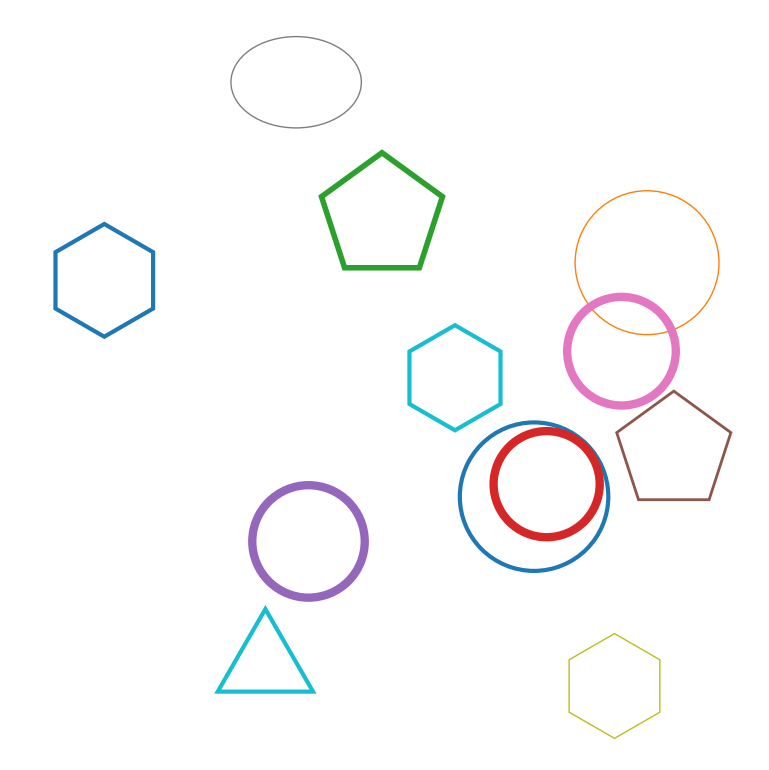[{"shape": "circle", "thickness": 1.5, "radius": 0.48, "center": [0.694, 0.355]}, {"shape": "hexagon", "thickness": 1.5, "radius": 0.37, "center": [0.135, 0.636]}, {"shape": "circle", "thickness": 0.5, "radius": 0.47, "center": [0.84, 0.659]}, {"shape": "pentagon", "thickness": 2, "radius": 0.41, "center": [0.496, 0.719]}, {"shape": "circle", "thickness": 3, "radius": 0.34, "center": [0.71, 0.371]}, {"shape": "circle", "thickness": 3, "radius": 0.37, "center": [0.401, 0.297]}, {"shape": "pentagon", "thickness": 1, "radius": 0.39, "center": [0.875, 0.414]}, {"shape": "circle", "thickness": 3, "radius": 0.35, "center": [0.807, 0.544]}, {"shape": "oval", "thickness": 0.5, "radius": 0.42, "center": [0.385, 0.893]}, {"shape": "hexagon", "thickness": 0.5, "radius": 0.34, "center": [0.798, 0.109]}, {"shape": "triangle", "thickness": 1.5, "radius": 0.36, "center": [0.345, 0.138]}, {"shape": "hexagon", "thickness": 1.5, "radius": 0.34, "center": [0.591, 0.509]}]